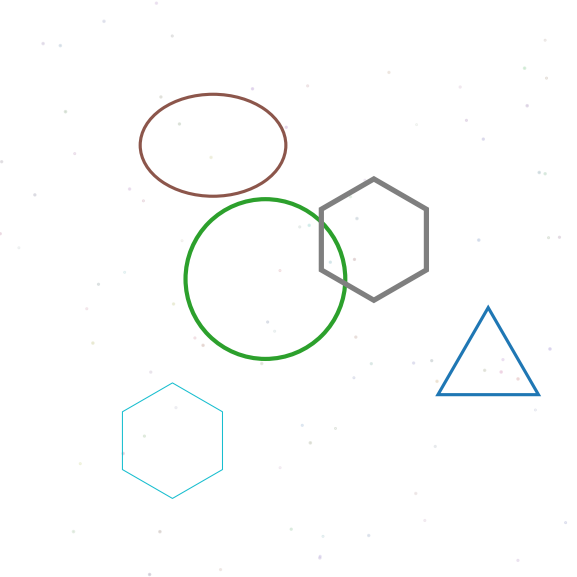[{"shape": "triangle", "thickness": 1.5, "radius": 0.5, "center": [0.845, 0.366]}, {"shape": "circle", "thickness": 2, "radius": 0.69, "center": [0.46, 0.516]}, {"shape": "oval", "thickness": 1.5, "radius": 0.63, "center": [0.369, 0.748]}, {"shape": "hexagon", "thickness": 2.5, "radius": 0.53, "center": [0.647, 0.584]}, {"shape": "hexagon", "thickness": 0.5, "radius": 0.5, "center": [0.299, 0.236]}]